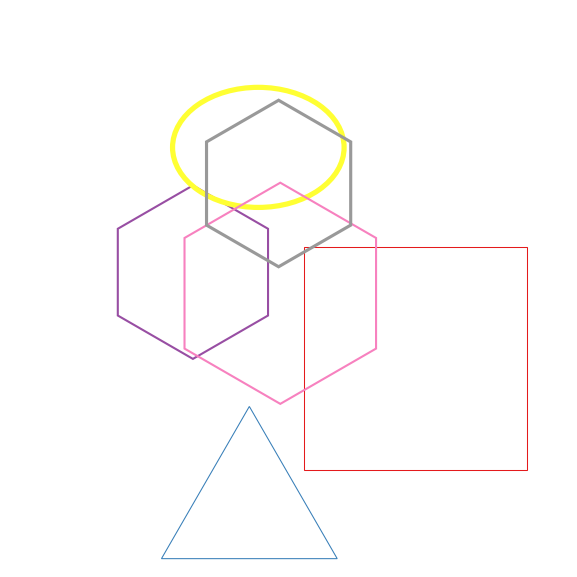[{"shape": "square", "thickness": 0.5, "radius": 0.96, "center": [0.719, 0.378]}, {"shape": "triangle", "thickness": 0.5, "radius": 0.88, "center": [0.432, 0.12]}, {"shape": "hexagon", "thickness": 1, "radius": 0.75, "center": [0.334, 0.528]}, {"shape": "oval", "thickness": 2.5, "radius": 0.74, "center": [0.447, 0.744]}, {"shape": "hexagon", "thickness": 1, "radius": 0.96, "center": [0.485, 0.491]}, {"shape": "hexagon", "thickness": 1.5, "radius": 0.72, "center": [0.482, 0.681]}]